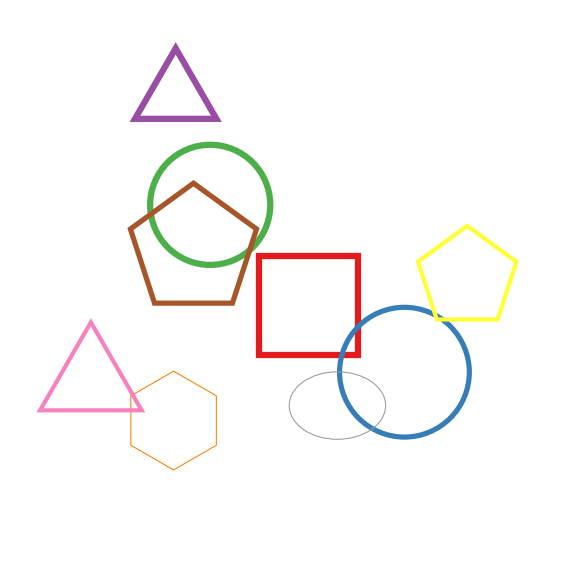[{"shape": "square", "thickness": 3, "radius": 0.43, "center": [0.534, 0.47]}, {"shape": "circle", "thickness": 2.5, "radius": 0.56, "center": [0.7, 0.355]}, {"shape": "circle", "thickness": 3, "radius": 0.52, "center": [0.364, 0.644]}, {"shape": "triangle", "thickness": 3, "radius": 0.41, "center": [0.304, 0.834]}, {"shape": "hexagon", "thickness": 0.5, "radius": 0.43, "center": [0.301, 0.271]}, {"shape": "pentagon", "thickness": 2, "radius": 0.45, "center": [0.809, 0.518]}, {"shape": "pentagon", "thickness": 2.5, "radius": 0.57, "center": [0.335, 0.567]}, {"shape": "triangle", "thickness": 2, "radius": 0.51, "center": [0.157, 0.339]}, {"shape": "oval", "thickness": 0.5, "radius": 0.42, "center": [0.584, 0.297]}]